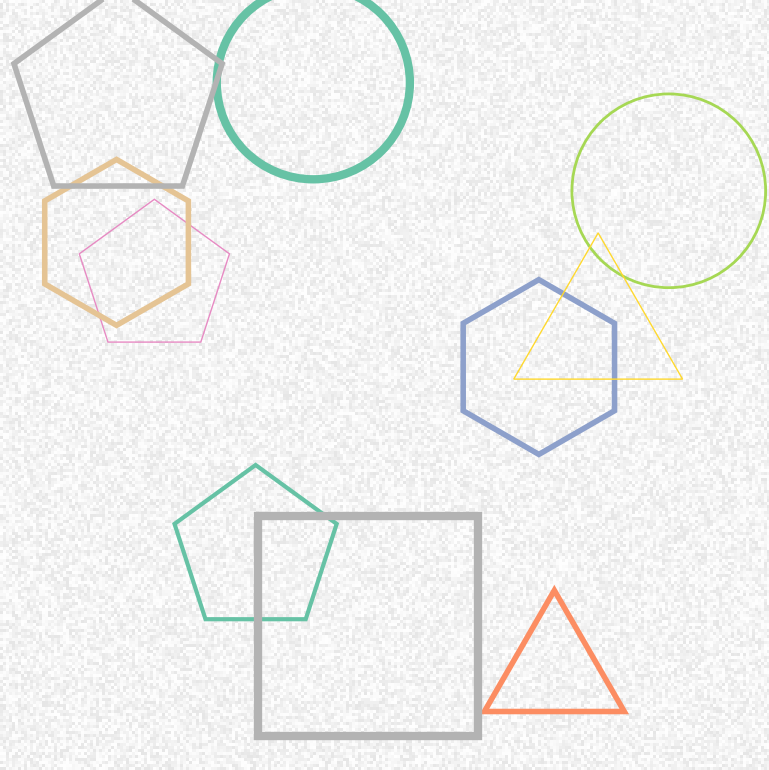[{"shape": "pentagon", "thickness": 1.5, "radius": 0.55, "center": [0.332, 0.285]}, {"shape": "circle", "thickness": 3, "radius": 0.63, "center": [0.407, 0.893]}, {"shape": "triangle", "thickness": 2, "radius": 0.52, "center": [0.72, 0.128]}, {"shape": "hexagon", "thickness": 2, "radius": 0.57, "center": [0.7, 0.523]}, {"shape": "pentagon", "thickness": 0.5, "radius": 0.51, "center": [0.201, 0.639]}, {"shape": "circle", "thickness": 1, "radius": 0.63, "center": [0.869, 0.752]}, {"shape": "triangle", "thickness": 0.5, "radius": 0.63, "center": [0.777, 0.571]}, {"shape": "hexagon", "thickness": 2, "radius": 0.54, "center": [0.151, 0.685]}, {"shape": "square", "thickness": 3, "radius": 0.71, "center": [0.478, 0.187]}, {"shape": "pentagon", "thickness": 2, "radius": 0.71, "center": [0.153, 0.873]}]